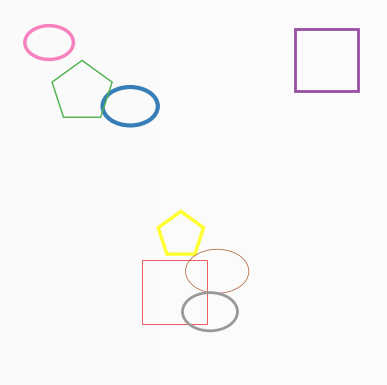[{"shape": "square", "thickness": 0.5, "radius": 0.42, "center": [0.451, 0.241]}, {"shape": "oval", "thickness": 3, "radius": 0.36, "center": [0.336, 0.724]}, {"shape": "pentagon", "thickness": 1, "radius": 0.41, "center": [0.212, 0.761]}, {"shape": "square", "thickness": 2, "radius": 0.41, "center": [0.842, 0.844]}, {"shape": "pentagon", "thickness": 2.5, "radius": 0.31, "center": [0.467, 0.39]}, {"shape": "oval", "thickness": 0.5, "radius": 0.41, "center": [0.56, 0.295]}, {"shape": "oval", "thickness": 2.5, "radius": 0.31, "center": [0.127, 0.889]}, {"shape": "oval", "thickness": 2, "radius": 0.35, "center": [0.542, 0.19]}]